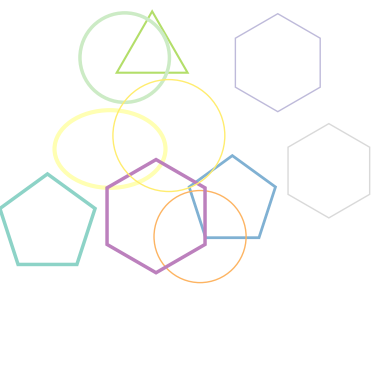[{"shape": "pentagon", "thickness": 2.5, "radius": 0.65, "center": [0.123, 0.418]}, {"shape": "oval", "thickness": 3, "radius": 0.72, "center": [0.286, 0.613]}, {"shape": "hexagon", "thickness": 1, "radius": 0.64, "center": [0.722, 0.837]}, {"shape": "pentagon", "thickness": 2, "radius": 0.59, "center": [0.603, 0.478]}, {"shape": "circle", "thickness": 1, "radius": 0.6, "center": [0.52, 0.385]}, {"shape": "triangle", "thickness": 1.5, "radius": 0.53, "center": [0.395, 0.864]}, {"shape": "hexagon", "thickness": 1, "radius": 0.61, "center": [0.854, 0.556]}, {"shape": "hexagon", "thickness": 2.5, "radius": 0.73, "center": [0.405, 0.439]}, {"shape": "circle", "thickness": 2.5, "radius": 0.58, "center": [0.324, 0.85]}, {"shape": "circle", "thickness": 1, "radius": 0.73, "center": [0.439, 0.648]}]